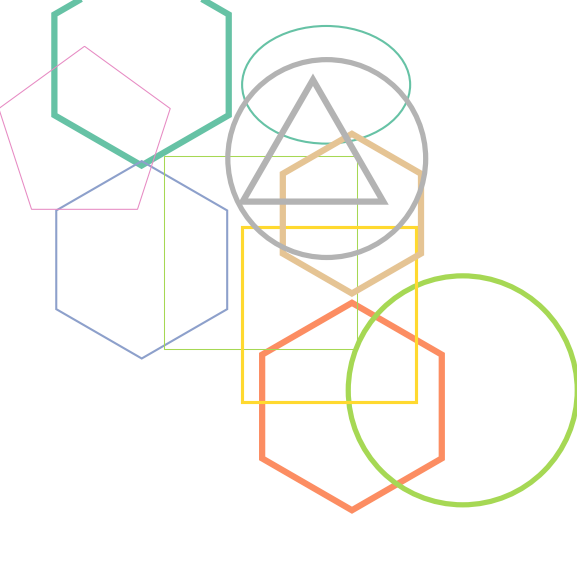[{"shape": "oval", "thickness": 1, "radius": 0.73, "center": [0.565, 0.852]}, {"shape": "hexagon", "thickness": 3, "radius": 0.87, "center": [0.245, 0.887]}, {"shape": "hexagon", "thickness": 3, "radius": 0.9, "center": [0.609, 0.295]}, {"shape": "hexagon", "thickness": 1, "radius": 0.85, "center": [0.245, 0.549]}, {"shape": "pentagon", "thickness": 0.5, "radius": 0.78, "center": [0.146, 0.763]}, {"shape": "square", "thickness": 0.5, "radius": 0.84, "center": [0.452, 0.562]}, {"shape": "circle", "thickness": 2.5, "radius": 0.99, "center": [0.801, 0.323]}, {"shape": "square", "thickness": 1.5, "radius": 0.76, "center": [0.57, 0.455]}, {"shape": "hexagon", "thickness": 3, "radius": 0.69, "center": [0.609, 0.629]}, {"shape": "triangle", "thickness": 3, "radius": 0.7, "center": [0.542, 0.72]}, {"shape": "circle", "thickness": 2.5, "radius": 0.86, "center": [0.566, 0.725]}]